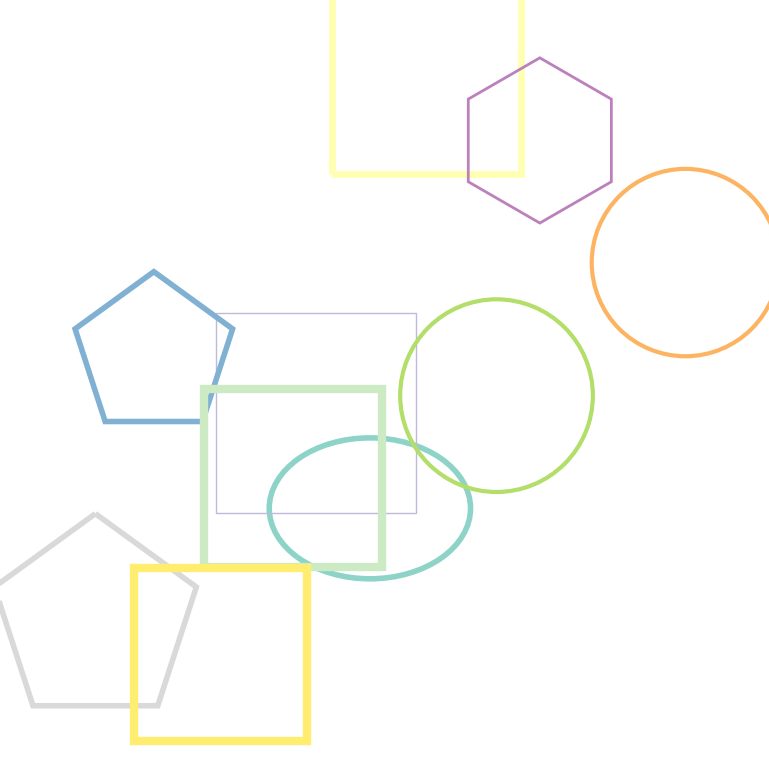[{"shape": "oval", "thickness": 2, "radius": 0.65, "center": [0.48, 0.34]}, {"shape": "square", "thickness": 2.5, "radius": 0.61, "center": [0.554, 0.897]}, {"shape": "square", "thickness": 0.5, "radius": 0.65, "center": [0.41, 0.464]}, {"shape": "pentagon", "thickness": 2, "radius": 0.54, "center": [0.2, 0.54]}, {"shape": "circle", "thickness": 1.5, "radius": 0.61, "center": [0.89, 0.659]}, {"shape": "circle", "thickness": 1.5, "radius": 0.63, "center": [0.645, 0.486]}, {"shape": "pentagon", "thickness": 2, "radius": 0.69, "center": [0.124, 0.195]}, {"shape": "hexagon", "thickness": 1, "radius": 0.54, "center": [0.701, 0.818]}, {"shape": "square", "thickness": 3, "radius": 0.58, "center": [0.38, 0.379]}, {"shape": "square", "thickness": 3, "radius": 0.56, "center": [0.286, 0.15]}]